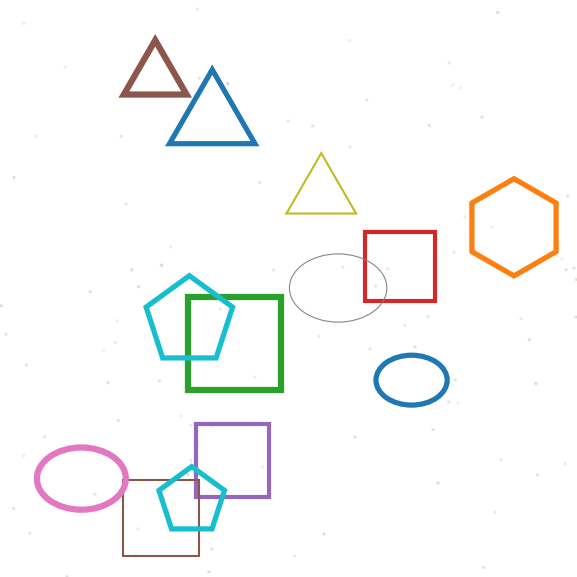[{"shape": "oval", "thickness": 2.5, "radius": 0.31, "center": [0.713, 0.341]}, {"shape": "triangle", "thickness": 2.5, "radius": 0.43, "center": [0.368, 0.793]}, {"shape": "hexagon", "thickness": 2.5, "radius": 0.42, "center": [0.89, 0.606]}, {"shape": "square", "thickness": 3, "radius": 0.4, "center": [0.407, 0.404]}, {"shape": "square", "thickness": 2, "radius": 0.3, "center": [0.693, 0.537]}, {"shape": "square", "thickness": 2, "radius": 0.32, "center": [0.403, 0.201]}, {"shape": "square", "thickness": 1, "radius": 0.33, "center": [0.279, 0.102]}, {"shape": "triangle", "thickness": 3, "radius": 0.31, "center": [0.269, 0.867]}, {"shape": "oval", "thickness": 3, "radius": 0.38, "center": [0.141, 0.17]}, {"shape": "oval", "thickness": 0.5, "radius": 0.42, "center": [0.586, 0.5]}, {"shape": "triangle", "thickness": 1, "radius": 0.35, "center": [0.556, 0.664]}, {"shape": "pentagon", "thickness": 2.5, "radius": 0.39, "center": [0.328, 0.443]}, {"shape": "pentagon", "thickness": 2.5, "radius": 0.3, "center": [0.332, 0.132]}]